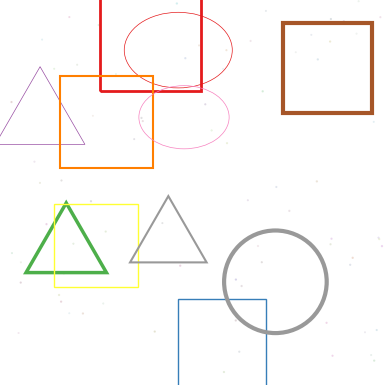[{"shape": "square", "thickness": 2, "radius": 0.66, "center": [0.391, 0.895]}, {"shape": "oval", "thickness": 0.5, "radius": 0.7, "center": [0.463, 0.87]}, {"shape": "square", "thickness": 1, "radius": 0.58, "center": [0.577, 0.108]}, {"shape": "triangle", "thickness": 2.5, "radius": 0.6, "center": [0.172, 0.352]}, {"shape": "triangle", "thickness": 0.5, "radius": 0.67, "center": [0.104, 0.692]}, {"shape": "square", "thickness": 1.5, "radius": 0.6, "center": [0.276, 0.683]}, {"shape": "square", "thickness": 1, "radius": 0.54, "center": [0.249, 0.363]}, {"shape": "square", "thickness": 3, "radius": 0.58, "center": [0.851, 0.823]}, {"shape": "oval", "thickness": 0.5, "radius": 0.59, "center": [0.478, 0.695]}, {"shape": "triangle", "thickness": 1.5, "radius": 0.57, "center": [0.437, 0.376]}, {"shape": "circle", "thickness": 3, "radius": 0.67, "center": [0.715, 0.268]}]